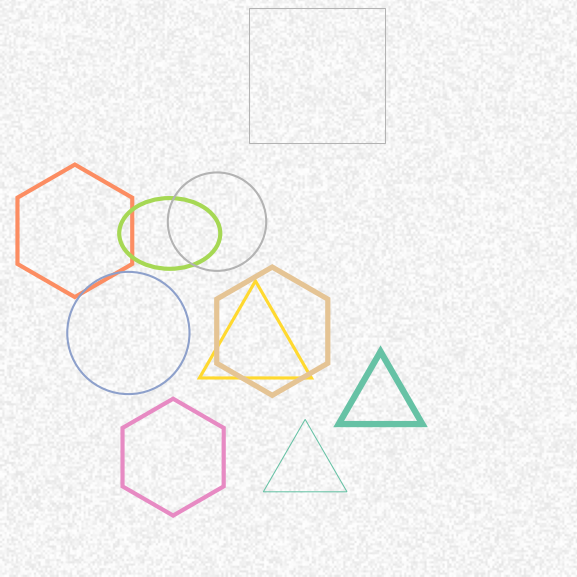[{"shape": "triangle", "thickness": 0.5, "radius": 0.42, "center": [0.528, 0.189]}, {"shape": "triangle", "thickness": 3, "radius": 0.42, "center": [0.659, 0.307]}, {"shape": "hexagon", "thickness": 2, "radius": 0.57, "center": [0.13, 0.599]}, {"shape": "circle", "thickness": 1, "radius": 0.53, "center": [0.222, 0.423]}, {"shape": "hexagon", "thickness": 2, "radius": 0.51, "center": [0.3, 0.208]}, {"shape": "oval", "thickness": 2, "radius": 0.44, "center": [0.294, 0.595]}, {"shape": "triangle", "thickness": 1.5, "radius": 0.56, "center": [0.442, 0.401]}, {"shape": "hexagon", "thickness": 2.5, "radius": 0.56, "center": [0.471, 0.426]}, {"shape": "circle", "thickness": 1, "radius": 0.43, "center": [0.376, 0.615]}, {"shape": "square", "thickness": 0.5, "radius": 0.59, "center": [0.549, 0.868]}]